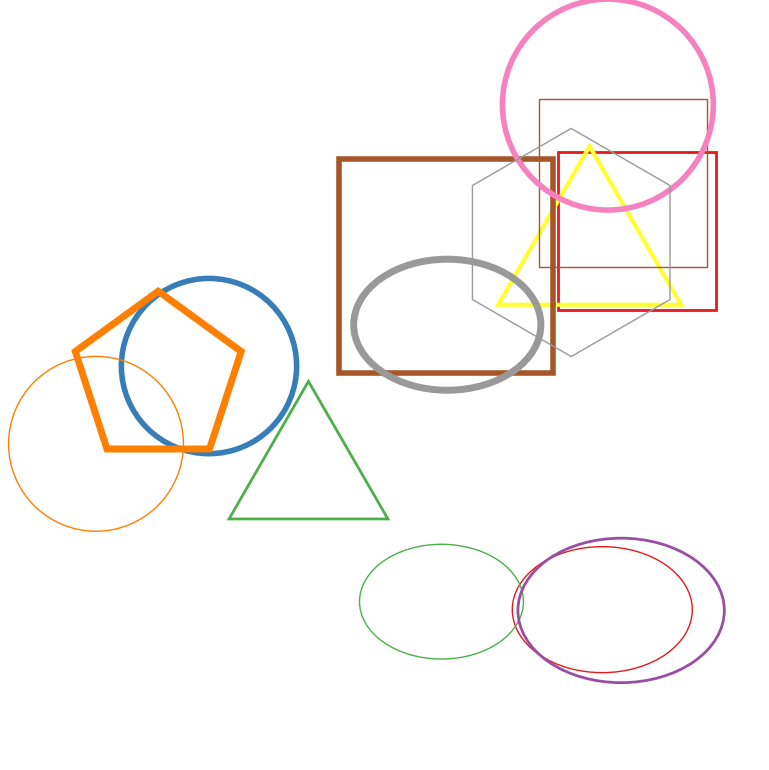[{"shape": "square", "thickness": 1, "radius": 0.51, "center": [0.827, 0.7]}, {"shape": "oval", "thickness": 0.5, "radius": 0.58, "center": [0.782, 0.208]}, {"shape": "circle", "thickness": 2, "radius": 0.57, "center": [0.271, 0.525]}, {"shape": "oval", "thickness": 0.5, "radius": 0.53, "center": [0.573, 0.219]}, {"shape": "triangle", "thickness": 1, "radius": 0.6, "center": [0.401, 0.386]}, {"shape": "oval", "thickness": 1, "radius": 0.67, "center": [0.807, 0.207]}, {"shape": "pentagon", "thickness": 2.5, "radius": 0.57, "center": [0.206, 0.509]}, {"shape": "circle", "thickness": 0.5, "radius": 0.57, "center": [0.125, 0.424]}, {"shape": "triangle", "thickness": 1.5, "radius": 0.69, "center": [0.766, 0.673]}, {"shape": "square", "thickness": 2, "radius": 0.7, "center": [0.579, 0.655]}, {"shape": "square", "thickness": 0.5, "radius": 0.55, "center": [0.809, 0.763]}, {"shape": "circle", "thickness": 2, "radius": 0.68, "center": [0.789, 0.864]}, {"shape": "oval", "thickness": 2.5, "radius": 0.61, "center": [0.581, 0.578]}, {"shape": "hexagon", "thickness": 0.5, "radius": 0.74, "center": [0.742, 0.685]}]